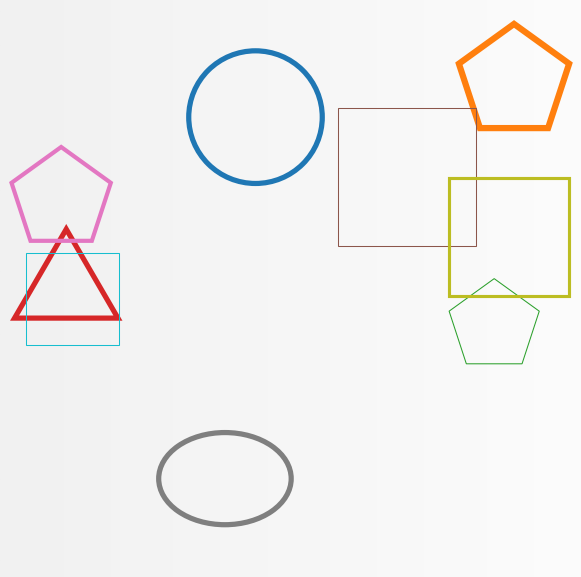[{"shape": "circle", "thickness": 2.5, "radius": 0.57, "center": [0.44, 0.796]}, {"shape": "pentagon", "thickness": 3, "radius": 0.5, "center": [0.884, 0.858]}, {"shape": "pentagon", "thickness": 0.5, "radius": 0.41, "center": [0.85, 0.435]}, {"shape": "triangle", "thickness": 2.5, "radius": 0.51, "center": [0.114, 0.5]}, {"shape": "square", "thickness": 0.5, "radius": 0.6, "center": [0.7, 0.692]}, {"shape": "pentagon", "thickness": 2, "radius": 0.45, "center": [0.105, 0.655]}, {"shape": "oval", "thickness": 2.5, "radius": 0.57, "center": [0.387, 0.17]}, {"shape": "square", "thickness": 1.5, "radius": 0.51, "center": [0.876, 0.589]}, {"shape": "square", "thickness": 0.5, "radius": 0.4, "center": [0.125, 0.481]}]